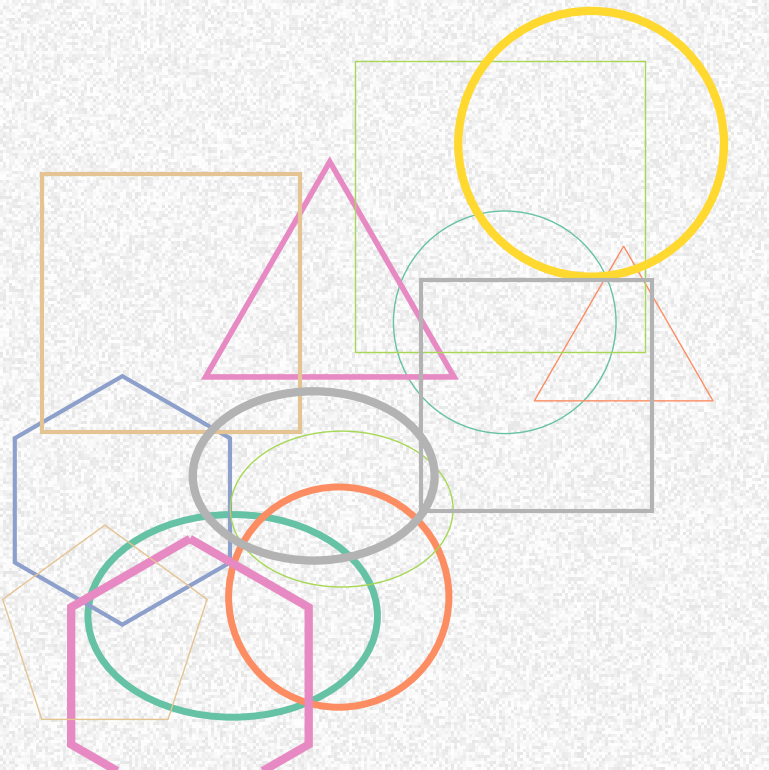[{"shape": "circle", "thickness": 0.5, "radius": 0.72, "center": [0.656, 0.581]}, {"shape": "oval", "thickness": 2.5, "radius": 0.94, "center": [0.302, 0.2]}, {"shape": "circle", "thickness": 2.5, "radius": 0.72, "center": [0.44, 0.225]}, {"shape": "triangle", "thickness": 0.5, "radius": 0.67, "center": [0.81, 0.546]}, {"shape": "hexagon", "thickness": 1.5, "radius": 0.81, "center": [0.159, 0.35]}, {"shape": "triangle", "thickness": 2, "radius": 0.93, "center": [0.428, 0.604]}, {"shape": "hexagon", "thickness": 3, "radius": 0.89, "center": [0.247, 0.122]}, {"shape": "oval", "thickness": 0.5, "radius": 0.72, "center": [0.444, 0.339]}, {"shape": "square", "thickness": 0.5, "radius": 0.94, "center": [0.649, 0.732]}, {"shape": "circle", "thickness": 3, "radius": 0.86, "center": [0.768, 0.813]}, {"shape": "square", "thickness": 1.5, "radius": 0.84, "center": [0.222, 0.606]}, {"shape": "pentagon", "thickness": 0.5, "radius": 0.7, "center": [0.136, 0.179]}, {"shape": "oval", "thickness": 3, "radius": 0.79, "center": [0.407, 0.382]}, {"shape": "square", "thickness": 1.5, "radius": 0.75, "center": [0.697, 0.487]}]